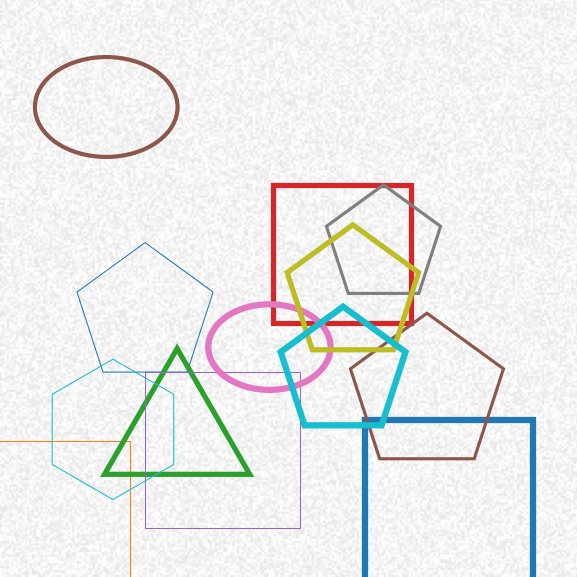[{"shape": "square", "thickness": 3, "radius": 0.73, "center": [0.778, 0.127]}, {"shape": "pentagon", "thickness": 0.5, "radius": 0.62, "center": [0.251, 0.455]}, {"shape": "square", "thickness": 0.5, "radius": 0.62, "center": [0.101, 0.111]}, {"shape": "triangle", "thickness": 2.5, "radius": 0.73, "center": [0.307, 0.25]}, {"shape": "square", "thickness": 2.5, "radius": 0.6, "center": [0.592, 0.558]}, {"shape": "square", "thickness": 0.5, "radius": 0.67, "center": [0.385, 0.22]}, {"shape": "oval", "thickness": 2, "radius": 0.62, "center": [0.184, 0.814]}, {"shape": "pentagon", "thickness": 1.5, "radius": 0.7, "center": [0.739, 0.317]}, {"shape": "oval", "thickness": 3, "radius": 0.53, "center": [0.467, 0.398]}, {"shape": "pentagon", "thickness": 1.5, "radius": 0.52, "center": [0.664, 0.575]}, {"shape": "pentagon", "thickness": 2.5, "radius": 0.6, "center": [0.611, 0.49]}, {"shape": "hexagon", "thickness": 0.5, "radius": 0.61, "center": [0.196, 0.256]}, {"shape": "pentagon", "thickness": 3, "radius": 0.57, "center": [0.594, 0.355]}]